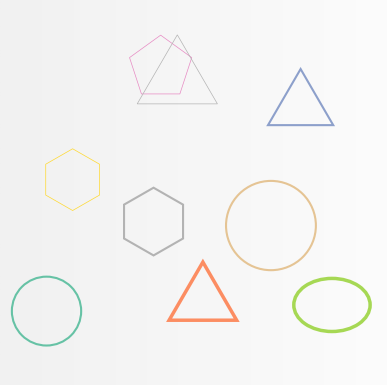[{"shape": "circle", "thickness": 1.5, "radius": 0.45, "center": [0.12, 0.192]}, {"shape": "triangle", "thickness": 2.5, "radius": 0.5, "center": [0.524, 0.219]}, {"shape": "triangle", "thickness": 1.5, "radius": 0.49, "center": [0.776, 0.724]}, {"shape": "pentagon", "thickness": 0.5, "radius": 0.42, "center": [0.415, 0.824]}, {"shape": "oval", "thickness": 2.5, "radius": 0.49, "center": [0.857, 0.208]}, {"shape": "hexagon", "thickness": 0.5, "radius": 0.4, "center": [0.187, 0.533]}, {"shape": "circle", "thickness": 1.5, "radius": 0.58, "center": [0.699, 0.414]}, {"shape": "hexagon", "thickness": 1.5, "radius": 0.44, "center": [0.396, 0.425]}, {"shape": "triangle", "thickness": 0.5, "radius": 0.6, "center": [0.458, 0.79]}]